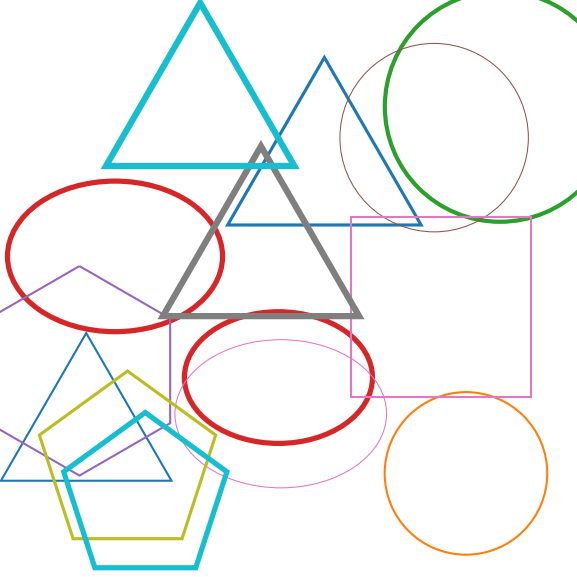[{"shape": "triangle", "thickness": 1.5, "radius": 0.97, "center": [0.562, 0.706]}, {"shape": "triangle", "thickness": 1, "radius": 0.85, "center": [0.149, 0.252]}, {"shape": "circle", "thickness": 1, "radius": 0.7, "center": [0.807, 0.179]}, {"shape": "circle", "thickness": 2, "radius": 1.0, "center": [0.866, 0.815]}, {"shape": "oval", "thickness": 2.5, "radius": 0.81, "center": [0.482, 0.345]}, {"shape": "oval", "thickness": 2.5, "radius": 0.93, "center": [0.199, 0.555]}, {"shape": "hexagon", "thickness": 1, "radius": 0.91, "center": [0.138, 0.357]}, {"shape": "circle", "thickness": 0.5, "radius": 0.82, "center": [0.752, 0.761]}, {"shape": "square", "thickness": 1, "radius": 0.78, "center": [0.764, 0.467]}, {"shape": "oval", "thickness": 0.5, "radius": 0.92, "center": [0.486, 0.283]}, {"shape": "triangle", "thickness": 3, "radius": 0.98, "center": [0.452, 0.55]}, {"shape": "pentagon", "thickness": 1.5, "radius": 0.8, "center": [0.221, 0.196]}, {"shape": "triangle", "thickness": 3, "radius": 0.94, "center": [0.347, 0.806]}, {"shape": "pentagon", "thickness": 2.5, "radius": 0.74, "center": [0.252, 0.136]}]